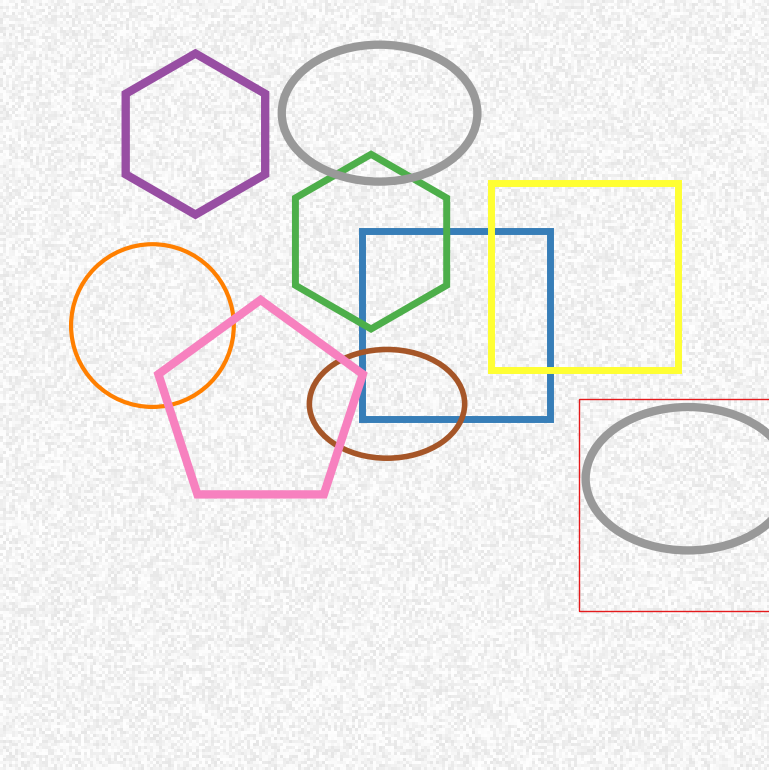[{"shape": "square", "thickness": 0.5, "radius": 0.69, "center": [0.889, 0.344]}, {"shape": "square", "thickness": 2.5, "radius": 0.61, "center": [0.592, 0.578]}, {"shape": "hexagon", "thickness": 2.5, "radius": 0.57, "center": [0.482, 0.686]}, {"shape": "hexagon", "thickness": 3, "radius": 0.52, "center": [0.254, 0.826]}, {"shape": "circle", "thickness": 1.5, "radius": 0.53, "center": [0.198, 0.577]}, {"shape": "square", "thickness": 2.5, "radius": 0.61, "center": [0.759, 0.641]}, {"shape": "oval", "thickness": 2, "radius": 0.5, "center": [0.503, 0.476]}, {"shape": "pentagon", "thickness": 3, "radius": 0.7, "center": [0.338, 0.471]}, {"shape": "oval", "thickness": 3, "radius": 0.64, "center": [0.493, 0.853]}, {"shape": "oval", "thickness": 3, "radius": 0.67, "center": [0.894, 0.378]}]